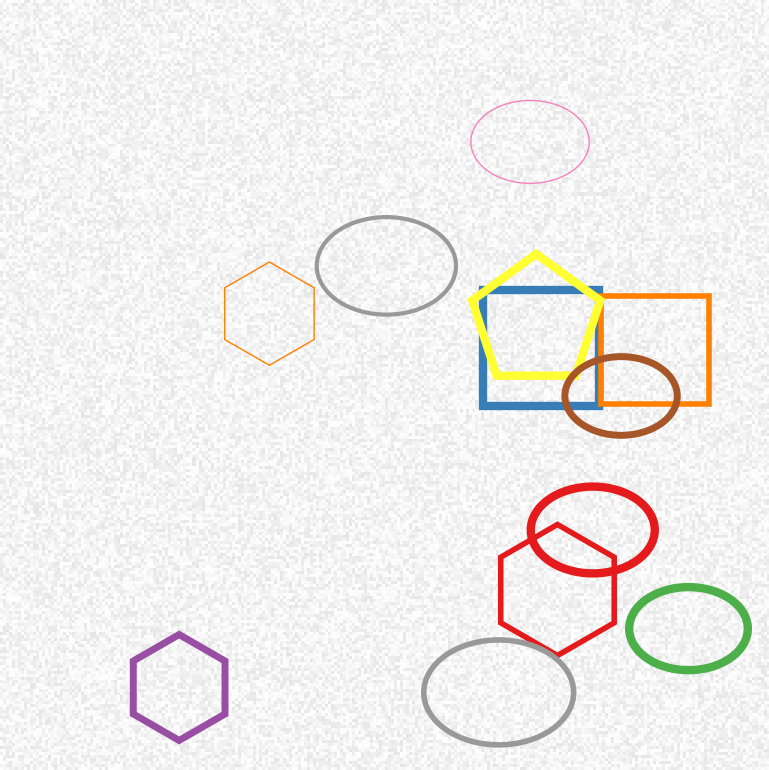[{"shape": "hexagon", "thickness": 2, "radius": 0.43, "center": [0.724, 0.234]}, {"shape": "oval", "thickness": 3, "radius": 0.4, "center": [0.77, 0.312]}, {"shape": "square", "thickness": 3, "radius": 0.38, "center": [0.702, 0.548]}, {"shape": "oval", "thickness": 3, "radius": 0.39, "center": [0.894, 0.184]}, {"shape": "hexagon", "thickness": 2.5, "radius": 0.34, "center": [0.233, 0.107]}, {"shape": "hexagon", "thickness": 0.5, "radius": 0.34, "center": [0.35, 0.593]}, {"shape": "square", "thickness": 2, "radius": 0.35, "center": [0.85, 0.545]}, {"shape": "pentagon", "thickness": 3, "radius": 0.44, "center": [0.696, 0.583]}, {"shape": "oval", "thickness": 2.5, "radius": 0.37, "center": [0.807, 0.486]}, {"shape": "oval", "thickness": 0.5, "radius": 0.38, "center": [0.688, 0.816]}, {"shape": "oval", "thickness": 1.5, "radius": 0.45, "center": [0.502, 0.655]}, {"shape": "oval", "thickness": 2, "radius": 0.49, "center": [0.648, 0.101]}]